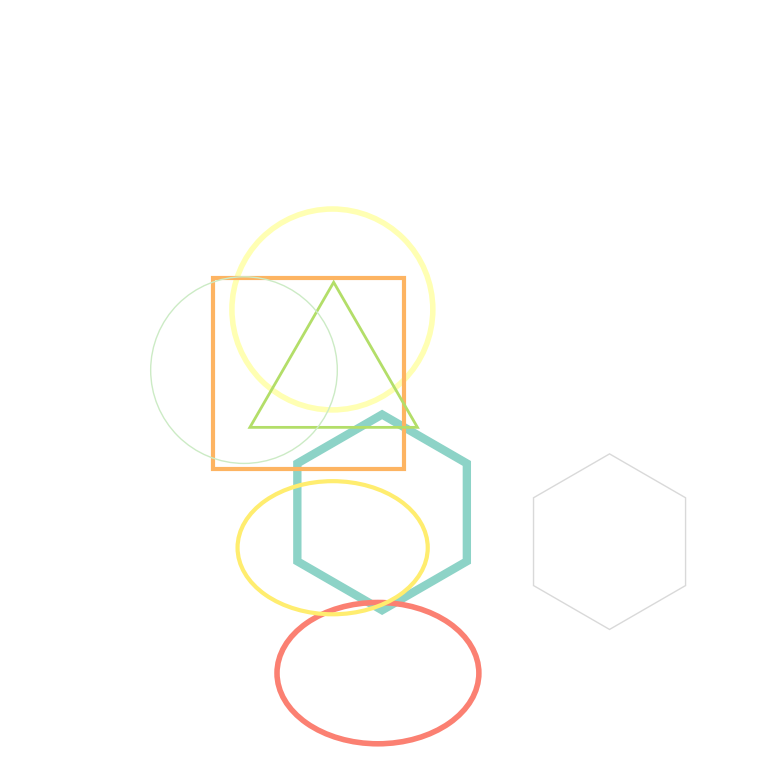[{"shape": "hexagon", "thickness": 3, "radius": 0.64, "center": [0.496, 0.335]}, {"shape": "circle", "thickness": 2, "radius": 0.65, "center": [0.432, 0.598]}, {"shape": "oval", "thickness": 2, "radius": 0.66, "center": [0.491, 0.126]}, {"shape": "square", "thickness": 1.5, "radius": 0.62, "center": [0.401, 0.515]}, {"shape": "triangle", "thickness": 1, "radius": 0.63, "center": [0.433, 0.508]}, {"shape": "hexagon", "thickness": 0.5, "radius": 0.57, "center": [0.792, 0.297]}, {"shape": "circle", "thickness": 0.5, "radius": 0.61, "center": [0.317, 0.519]}, {"shape": "oval", "thickness": 1.5, "radius": 0.62, "center": [0.432, 0.289]}]